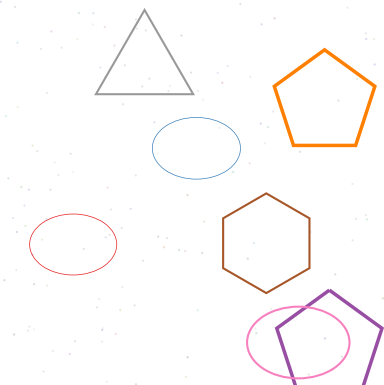[{"shape": "oval", "thickness": 0.5, "radius": 0.57, "center": [0.19, 0.365]}, {"shape": "oval", "thickness": 0.5, "radius": 0.57, "center": [0.51, 0.615]}, {"shape": "pentagon", "thickness": 2.5, "radius": 0.72, "center": [0.856, 0.103]}, {"shape": "pentagon", "thickness": 2.5, "radius": 0.69, "center": [0.843, 0.733]}, {"shape": "hexagon", "thickness": 1.5, "radius": 0.65, "center": [0.692, 0.368]}, {"shape": "oval", "thickness": 1.5, "radius": 0.67, "center": [0.775, 0.11]}, {"shape": "triangle", "thickness": 1.5, "radius": 0.73, "center": [0.375, 0.828]}]